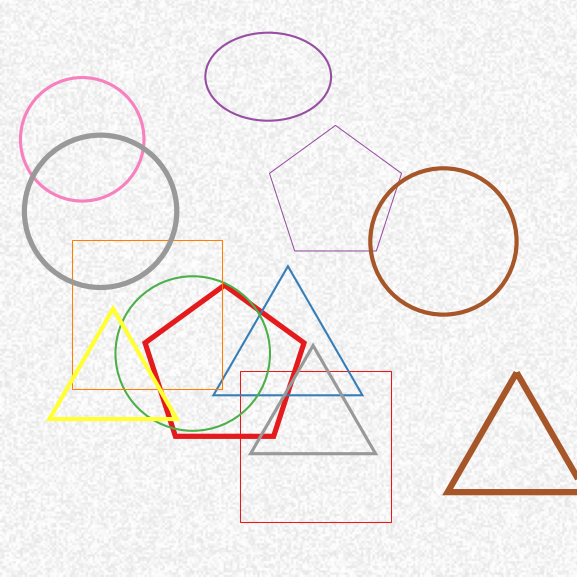[{"shape": "pentagon", "thickness": 2.5, "radius": 0.72, "center": [0.389, 0.361]}, {"shape": "square", "thickness": 0.5, "radius": 0.65, "center": [0.547, 0.225]}, {"shape": "triangle", "thickness": 1, "radius": 0.74, "center": [0.499, 0.389]}, {"shape": "circle", "thickness": 1, "radius": 0.67, "center": [0.334, 0.387]}, {"shape": "oval", "thickness": 1, "radius": 0.54, "center": [0.464, 0.866]}, {"shape": "pentagon", "thickness": 0.5, "radius": 0.6, "center": [0.581, 0.662]}, {"shape": "square", "thickness": 0.5, "radius": 0.65, "center": [0.254, 0.455]}, {"shape": "triangle", "thickness": 2, "radius": 0.64, "center": [0.196, 0.337]}, {"shape": "triangle", "thickness": 3, "radius": 0.69, "center": [0.895, 0.216]}, {"shape": "circle", "thickness": 2, "radius": 0.63, "center": [0.768, 0.581]}, {"shape": "circle", "thickness": 1.5, "radius": 0.53, "center": [0.142, 0.758]}, {"shape": "circle", "thickness": 2.5, "radius": 0.66, "center": [0.174, 0.633]}, {"shape": "triangle", "thickness": 1.5, "radius": 0.62, "center": [0.542, 0.276]}]